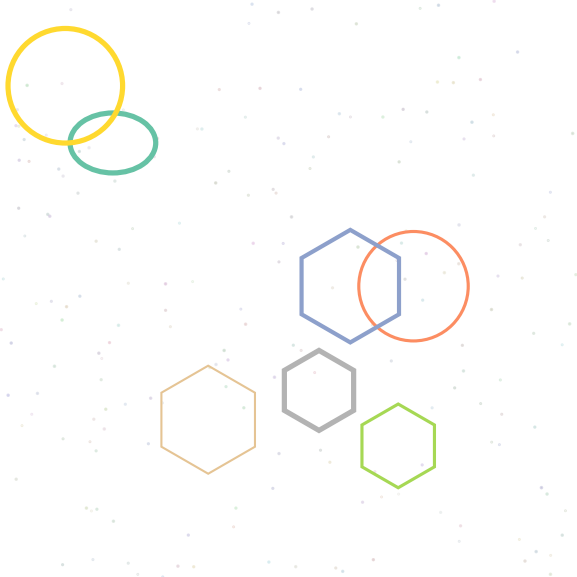[{"shape": "oval", "thickness": 2.5, "radius": 0.37, "center": [0.195, 0.752]}, {"shape": "circle", "thickness": 1.5, "radius": 0.47, "center": [0.716, 0.504]}, {"shape": "hexagon", "thickness": 2, "radius": 0.49, "center": [0.607, 0.504]}, {"shape": "hexagon", "thickness": 1.5, "radius": 0.36, "center": [0.69, 0.227]}, {"shape": "circle", "thickness": 2.5, "radius": 0.5, "center": [0.113, 0.851]}, {"shape": "hexagon", "thickness": 1, "radius": 0.47, "center": [0.36, 0.272]}, {"shape": "hexagon", "thickness": 2.5, "radius": 0.35, "center": [0.552, 0.323]}]